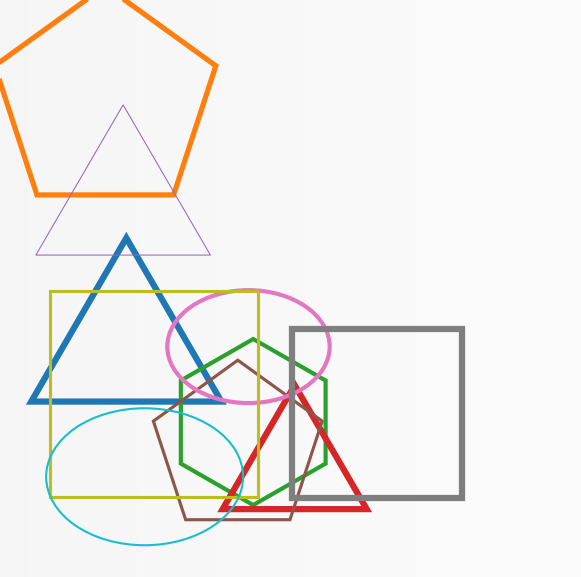[{"shape": "triangle", "thickness": 3, "radius": 0.94, "center": [0.217, 0.398]}, {"shape": "pentagon", "thickness": 2.5, "radius": 1.0, "center": [0.181, 0.823]}, {"shape": "hexagon", "thickness": 2, "radius": 0.72, "center": [0.436, 0.268]}, {"shape": "triangle", "thickness": 3, "radius": 0.72, "center": [0.507, 0.189]}, {"shape": "triangle", "thickness": 0.5, "radius": 0.87, "center": [0.212, 0.644]}, {"shape": "pentagon", "thickness": 1.5, "radius": 0.76, "center": [0.409, 0.223]}, {"shape": "oval", "thickness": 2, "radius": 0.7, "center": [0.428, 0.399]}, {"shape": "square", "thickness": 3, "radius": 0.73, "center": [0.649, 0.283]}, {"shape": "square", "thickness": 1.5, "radius": 0.89, "center": [0.265, 0.316]}, {"shape": "oval", "thickness": 1, "radius": 0.85, "center": [0.249, 0.174]}]